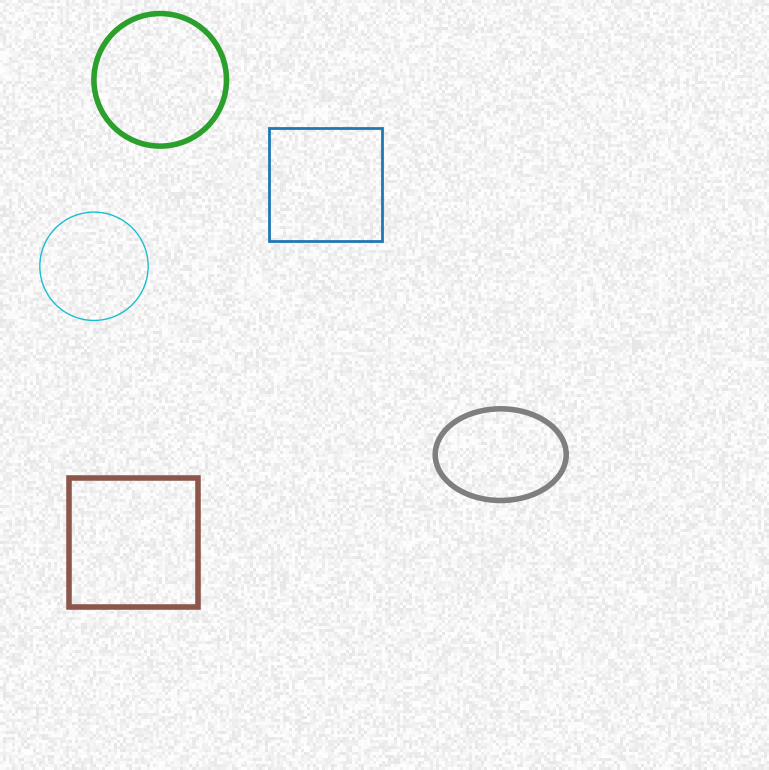[{"shape": "square", "thickness": 1, "radius": 0.37, "center": [0.423, 0.761]}, {"shape": "circle", "thickness": 2, "radius": 0.43, "center": [0.208, 0.896]}, {"shape": "square", "thickness": 2, "radius": 0.42, "center": [0.173, 0.296]}, {"shape": "oval", "thickness": 2, "radius": 0.43, "center": [0.65, 0.41]}, {"shape": "circle", "thickness": 0.5, "radius": 0.35, "center": [0.122, 0.654]}]